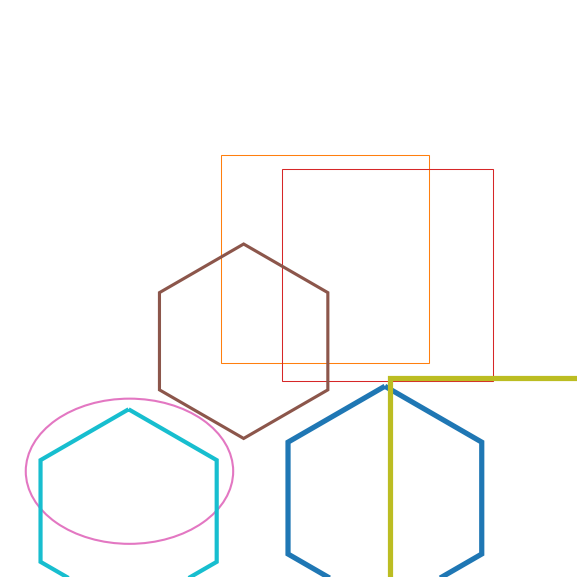[{"shape": "hexagon", "thickness": 2.5, "radius": 0.97, "center": [0.666, 0.137]}, {"shape": "square", "thickness": 0.5, "radius": 0.9, "center": [0.563, 0.551]}, {"shape": "square", "thickness": 0.5, "radius": 0.92, "center": [0.671, 0.523]}, {"shape": "hexagon", "thickness": 1.5, "radius": 0.84, "center": [0.422, 0.408]}, {"shape": "oval", "thickness": 1, "radius": 0.9, "center": [0.224, 0.183]}, {"shape": "square", "thickness": 2.5, "radius": 0.87, "center": [0.85, 0.171]}, {"shape": "hexagon", "thickness": 2, "radius": 0.88, "center": [0.223, 0.114]}]